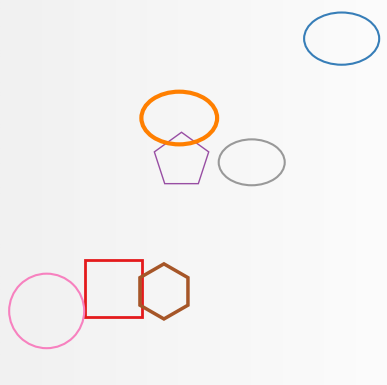[{"shape": "square", "thickness": 2, "radius": 0.37, "center": [0.293, 0.251]}, {"shape": "oval", "thickness": 1.5, "radius": 0.48, "center": [0.882, 0.9]}, {"shape": "pentagon", "thickness": 1, "radius": 0.37, "center": [0.468, 0.583]}, {"shape": "oval", "thickness": 3, "radius": 0.49, "center": [0.463, 0.693]}, {"shape": "hexagon", "thickness": 2.5, "radius": 0.36, "center": [0.423, 0.243]}, {"shape": "circle", "thickness": 1.5, "radius": 0.48, "center": [0.12, 0.192]}, {"shape": "oval", "thickness": 1.5, "radius": 0.43, "center": [0.65, 0.578]}]